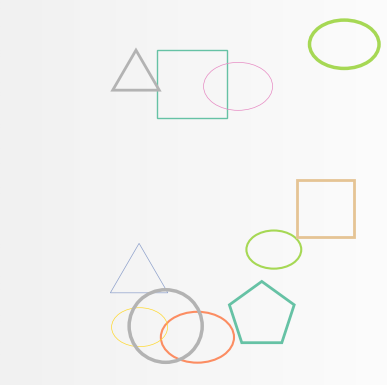[{"shape": "square", "thickness": 1, "radius": 0.45, "center": [0.495, 0.782]}, {"shape": "pentagon", "thickness": 2, "radius": 0.44, "center": [0.676, 0.181]}, {"shape": "oval", "thickness": 1.5, "radius": 0.47, "center": [0.509, 0.124]}, {"shape": "triangle", "thickness": 0.5, "radius": 0.43, "center": [0.359, 0.282]}, {"shape": "oval", "thickness": 0.5, "radius": 0.45, "center": [0.614, 0.776]}, {"shape": "oval", "thickness": 2.5, "radius": 0.45, "center": [0.888, 0.885]}, {"shape": "oval", "thickness": 1.5, "radius": 0.35, "center": [0.707, 0.352]}, {"shape": "oval", "thickness": 0.5, "radius": 0.36, "center": [0.36, 0.15]}, {"shape": "square", "thickness": 2, "radius": 0.37, "center": [0.84, 0.458]}, {"shape": "triangle", "thickness": 2, "radius": 0.35, "center": [0.351, 0.8]}, {"shape": "circle", "thickness": 2.5, "radius": 0.47, "center": [0.428, 0.153]}]